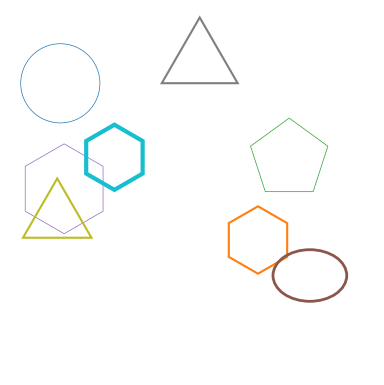[{"shape": "circle", "thickness": 0.5, "radius": 0.51, "center": [0.157, 0.784]}, {"shape": "hexagon", "thickness": 1.5, "radius": 0.44, "center": [0.67, 0.377]}, {"shape": "pentagon", "thickness": 0.5, "radius": 0.53, "center": [0.751, 0.588]}, {"shape": "hexagon", "thickness": 0.5, "radius": 0.58, "center": [0.167, 0.51]}, {"shape": "oval", "thickness": 2, "radius": 0.48, "center": [0.805, 0.284]}, {"shape": "triangle", "thickness": 1.5, "radius": 0.57, "center": [0.519, 0.841]}, {"shape": "triangle", "thickness": 1.5, "radius": 0.51, "center": [0.149, 0.434]}, {"shape": "hexagon", "thickness": 3, "radius": 0.42, "center": [0.297, 0.591]}]